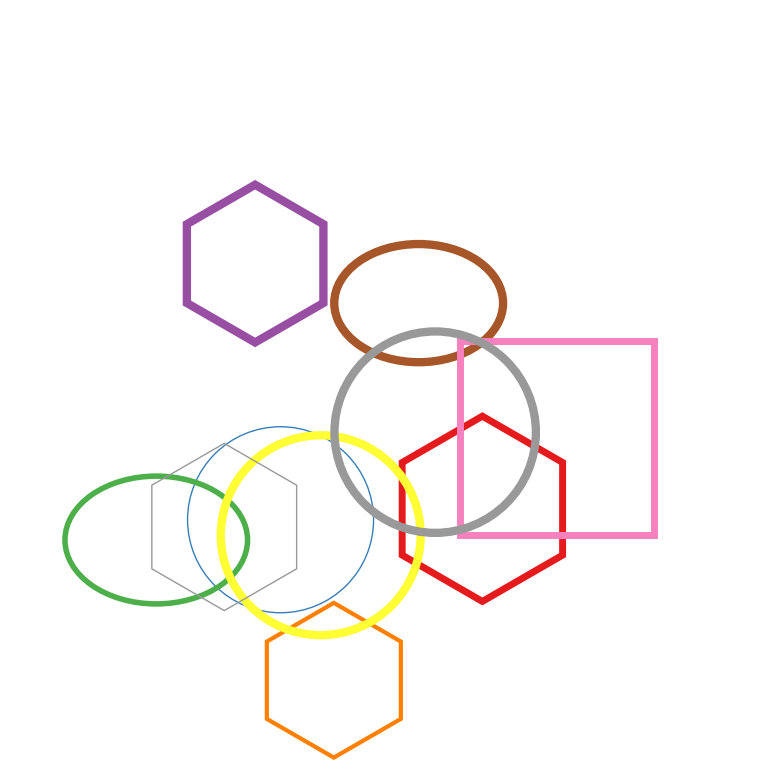[{"shape": "hexagon", "thickness": 2.5, "radius": 0.6, "center": [0.626, 0.339]}, {"shape": "circle", "thickness": 0.5, "radius": 0.6, "center": [0.364, 0.325]}, {"shape": "oval", "thickness": 2, "radius": 0.59, "center": [0.203, 0.299]}, {"shape": "hexagon", "thickness": 3, "radius": 0.51, "center": [0.331, 0.658]}, {"shape": "hexagon", "thickness": 1.5, "radius": 0.5, "center": [0.434, 0.117]}, {"shape": "circle", "thickness": 3, "radius": 0.65, "center": [0.417, 0.305]}, {"shape": "oval", "thickness": 3, "radius": 0.55, "center": [0.544, 0.606]}, {"shape": "square", "thickness": 2.5, "radius": 0.63, "center": [0.723, 0.431]}, {"shape": "circle", "thickness": 3, "radius": 0.65, "center": [0.565, 0.439]}, {"shape": "hexagon", "thickness": 0.5, "radius": 0.54, "center": [0.291, 0.316]}]